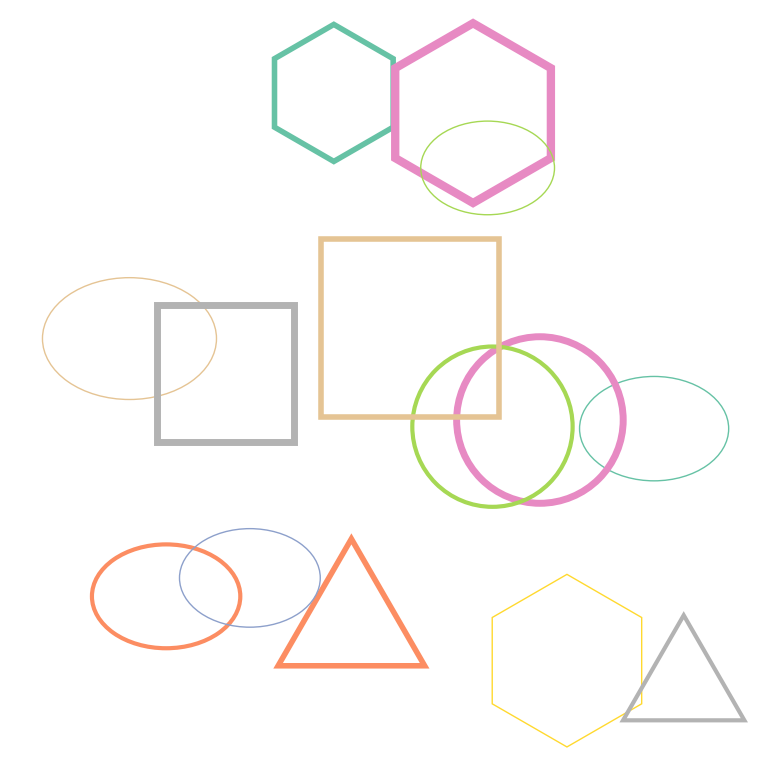[{"shape": "oval", "thickness": 0.5, "radius": 0.48, "center": [0.849, 0.443]}, {"shape": "hexagon", "thickness": 2, "radius": 0.44, "center": [0.434, 0.879]}, {"shape": "oval", "thickness": 1.5, "radius": 0.48, "center": [0.216, 0.226]}, {"shape": "triangle", "thickness": 2, "radius": 0.55, "center": [0.456, 0.19]}, {"shape": "oval", "thickness": 0.5, "radius": 0.46, "center": [0.325, 0.249]}, {"shape": "hexagon", "thickness": 3, "radius": 0.58, "center": [0.614, 0.853]}, {"shape": "circle", "thickness": 2.5, "radius": 0.54, "center": [0.701, 0.455]}, {"shape": "oval", "thickness": 0.5, "radius": 0.43, "center": [0.633, 0.782]}, {"shape": "circle", "thickness": 1.5, "radius": 0.52, "center": [0.64, 0.446]}, {"shape": "hexagon", "thickness": 0.5, "radius": 0.56, "center": [0.736, 0.142]}, {"shape": "oval", "thickness": 0.5, "radius": 0.57, "center": [0.168, 0.56]}, {"shape": "square", "thickness": 2, "radius": 0.58, "center": [0.533, 0.574]}, {"shape": "square", "thickness": 2.5, "radius": 0.45, "center": [0.292, 0.515]}, {"shape": "triangle", "thickness": 1.5, "radius": 0.45, "center": [0.888, 0.11]}]